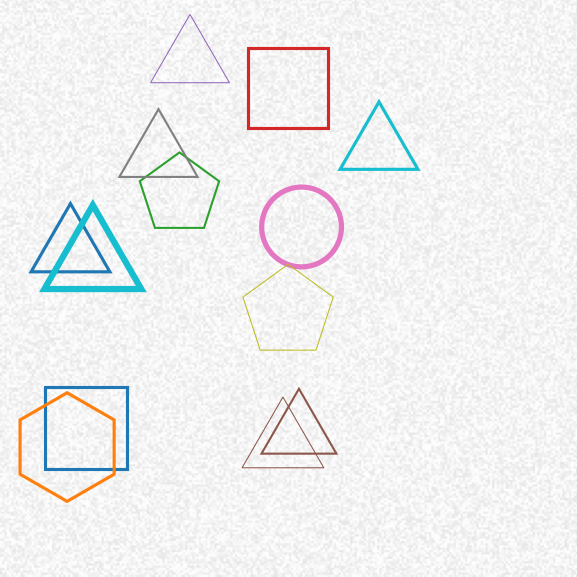[{"shape": "square", "thickness": 1.5, "radius": 0.35, "center": [0.149, 0.258]}, {"shape": "triangle", "thickness": 1.5, "radius": 0.39, "center": [0.122, 0.568]}, {"shape": "hexagon", "thickness": 1.5, "radius": 0.47, "center": [0.116, 0.225]}, {"shape": "pentagon", "thickness": 1, "radius": 0.36, "center": [0.311, 0.663]}, {"shape": "square", "thickness": 1.5, "radius": 0.35, "center": [0.499, 0.847]}, {"shape": "triangle", "thickness": 0.5, "radius": 0.39, "center": [0.329, 0.895]}, {"shape": "triangle", "thickness": 0.5, "radius": 0.41, "center": [0.49, 0.23]}, {"shape": "triangle", "thickness": 1, "radius": 0.37, "center": [0.518, 0.251]}, {"shape": "circle", "thickness": 2.5, "radius": 0.35, "center": [0.522, 0.606]}, {"shape": "triangle", "thickness": 1, "radius": 0.39, "center": [0.274, 0.732]}, {"shape": "pentagon", "thickness": 0.5, "radius": 0.41, "center": [0.499, 0.459]}, {"shape": "triangle", "thickness": 3, "radius": 0.48, "center": [0.161, 0.547]}, {"shape": "triangle", "thickness": 1.5, "radius": 0.39, "center": [0.656, 0.745]}]